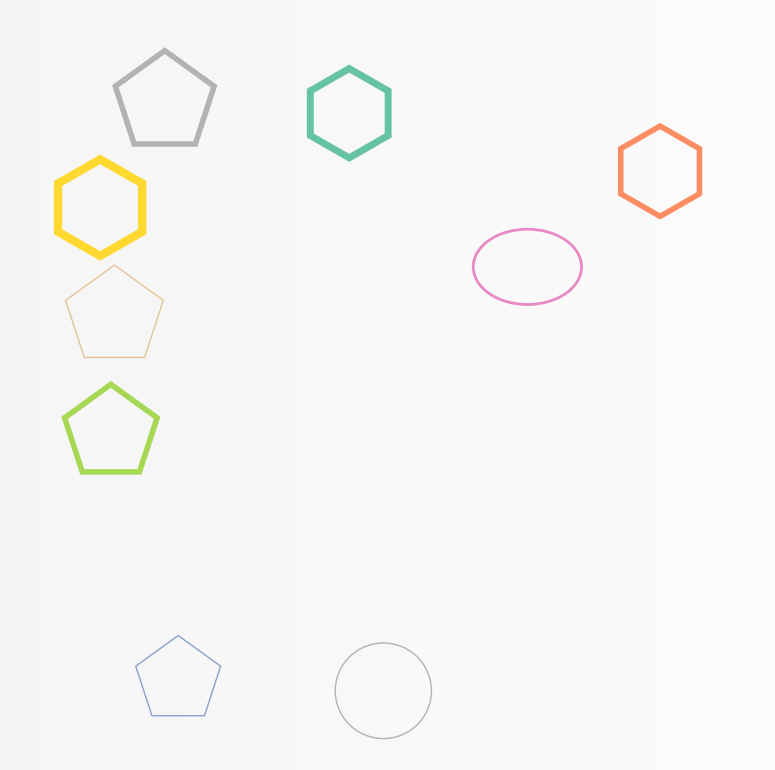[{"shape": "hexagon", "thickness": 2.5, "radius": 0.29, "center": [0.451, 0.853]}, {"shape": "hexagon", "thickness": 2, "radius": 0.29, "center": [0.852, 0.778]}, {"shape": "pentagon", "thickness": 0.5, "radius": 0.29, "center": [0.23, 0.117]}, {"shape": "oval", "thickness": 1, "radius": 0.35, "center": [0.681, 0.653]}, {"shape": "pentagon", "thickness": 2, "radius": 0.31, "center": [0.143, 0.438]}, {"shape": "hexagon", "thickness": 3, "radius": 0.31, "center": [0.129, 0.73]}, {"shape": "pentagon", "thickness": 0.5, "radius": 0.33, "center": [0.148, 0.589]}, {"shape": "pentagon", "thickness": 2, "radius": 0.34, "center": [0.213, 0.867]}, {"shape": "circle", "thickness": 0.5, "radius": 0.31, "center": [0.495, 0.103]}]